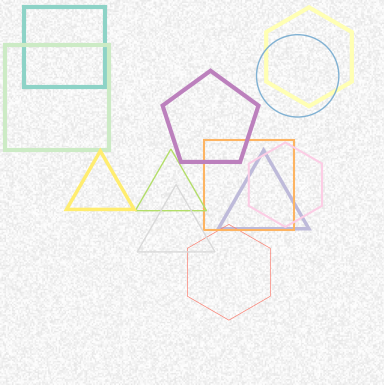[{"shape": "square", "thickness": 3, "radius": 0.53, "center": [0.168, 0.878]}, {"shape": "hexagon", "thickness": 3, "radius": 0.64, "center": [0.803, 0.853]}, {"shape": "triangle", "thickness": 2.5, "radius": 0.68, "center": [0.685, 0.474]}, {"shape": "hexagon", "thickness": 0.5, "radius": 0.62, "center": [0.594, 0.293]}, {"shape": "circle", "thickness": 1, "radius": 0.53, "center": [0.773, 0.803]}, {"shape": "square", "thickness": 1.5, "radius": 0.58, "center": [0.647, 0.52]}, {"shape": "triangle", "thickness": 1, "radius": 0.53, "center": [0.444, 0.506]}, {"shape": "hexagon", "thickness": 1.5, "radius": 0.55, "center": [0.741, 0.52]}, {"shape": "triangle", "thickness": 1, "radius": 0.58, "center": [0.457, 0.404]}, {"shape": "pentagon", "thickness": 3, "radius": 0.65, "center": [0.547, 0.685]}, {"shape": "square", "thickness": 3, "radius": 0.68, "center": [0.148, 0.746]}, {"shape": "triangle", "thickness": 2.5, "radius": 0.51, "center": [0.261, 0.507]}]